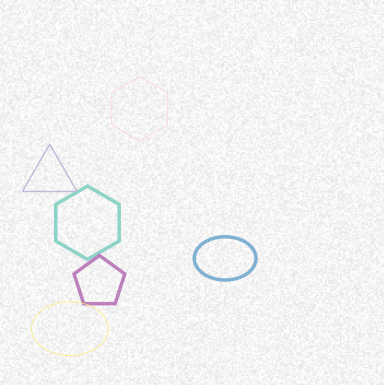[{"shape": "hexagon", "thickness": 2.5, "radius": 0.48, "center": [0.227, 0.422]}, {"shape": "triangle", "thickness": 1, "radius": 0.41, "center": [0.129, 0.544]}, {"shape": "oval", "thickness": 2.5, "radius": 0.4, "center": [0.585, 0.329]}, {"shape": "hexagon", "thickness": 0.5, "radius": 0.42, "center": [0.363, 0.717]}, {"shape": "pentagon", "thickness": 2.5, "radius": 0.35, "center": [0.258, 0.267]}, {"shape": "oval", "thickness": 0.5, "radius": 0.5, "center": [0.182, 0.146]}]